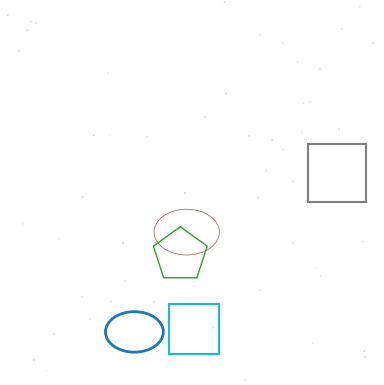[{"shape": "oval", "thickness": 2, "radius": 0.38, "center": [0.349, 0.138]}, {"shape": "pentagon", "thickness": 1, "radius": 0.37, "center": [0.468, 0.338]}, {"shape": "oval", "thickness": 0.5, "radius": 0.42, "center": [0.485, 0.397]}, {"shape": "square", "thickness": 1.5, "radius": 0.38, "center": [0.875, 0.55]}, {"shape": "square", "thickness": 1.5, "radius": 0.33, "center": [0.504, 0.145]}]